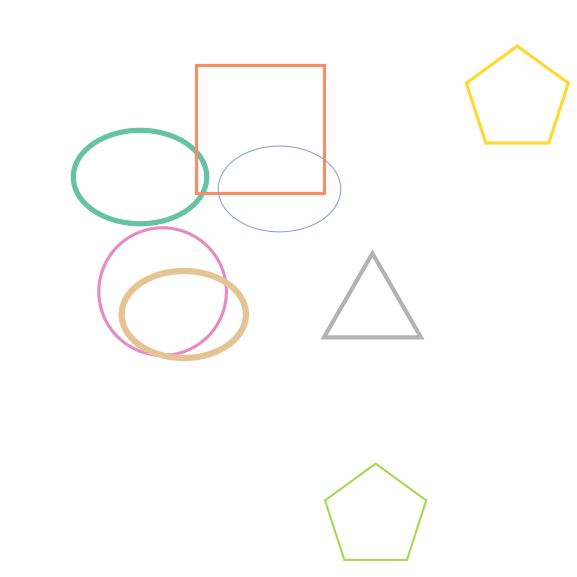[{"shape": "oval", "thickness": 2.5, "radius": 0.58, "center": [0.242, 0.693]}, {"shape": "square", "thickness": 1.5, "radius": 0.55, "center": [0.45, 0.776]}, {"shape": "oval", "thickness": 0.5, "radius": 0.53, "center": [0.484, 0.672]}, {"shape": "circle", "thickness": 1.5, "radius": 0.55, "center": [0.282, 0.494]}, {"shape": "pentagon", "thickness": 1, "radius": 0.46, "center": [0.65, 0.104]}, {"shape": "pentagon", "thickness": 1.5, "radius": 0.46, "center": [0.896, 0.827]}, {"shape": "oval", "thickness": 3, "radius": 0.54, "center": [0.318, 0.455]}, {"shape": "triangle", "thickness": 2, "radius": 0.48, "center": [0.645, 0.463]}]